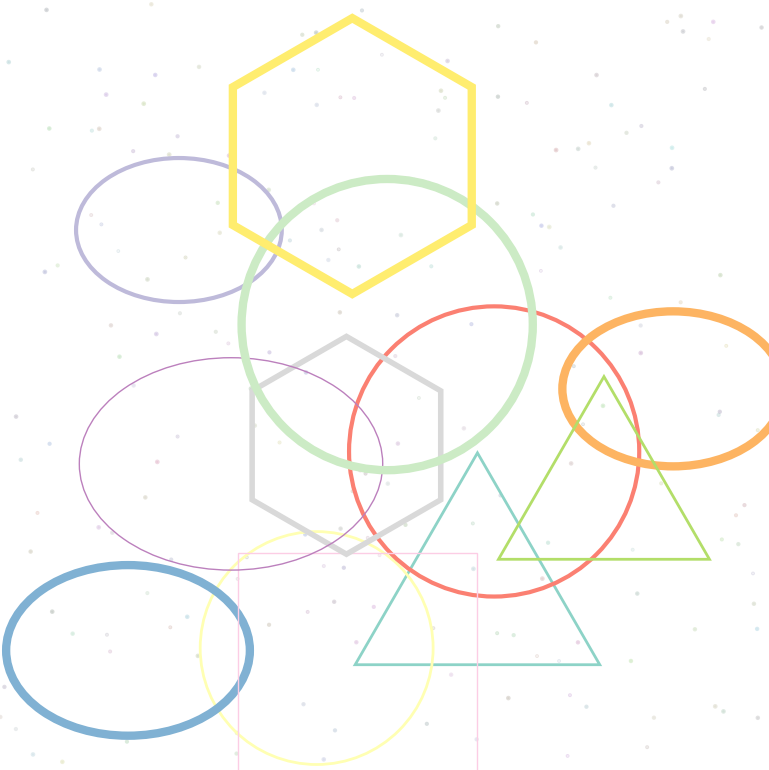[{"shape": "triangle", "thickness": 1, "radius": 0.92, "center": [0.62, 0.228]}, {"shape": "circle", "thickness": 1, "radius": 0.76, "center": [0.411, 0.158]}, {"shape": "oval", "thickness": 1.5, "radius": 0.67, "center": [0.232, 0.701]}, {"shape": "circle", "thickness": 1.5, "radius": 0.94, "center": [0.642, 0.414]}, {"shape": "oval", "thickness": 3, "radius": 0.79, "center": [0.166, 0.155]}, {"shape": "oval", "thickness": 3, "radius": 0.72, "center": [0.874, 0.495]}, {"shape": "triangle", "thickness": 1, "radius": 0.79, "center": [0.784, 0.353]}, {"shape": "square", "thickness": 0.5, "radius": 0.78, "center": [0.464, 0.127]}, {"shape": "hexagon", "thickness": 2, "radius": 0.71, "center": [0.45, 0.422]}, {"shape": "oval", "thickness": 0.5, "radius": 0.99, "center": [0.3, 0.398]}, {"shape": "circle", "thickness": 3, "radius": 0.95, "center": [0.503, 0.578]}, {"shape": "hexagon", "thickness": 3, "radius": 0.9, "center": [0.458, 0.797]}]